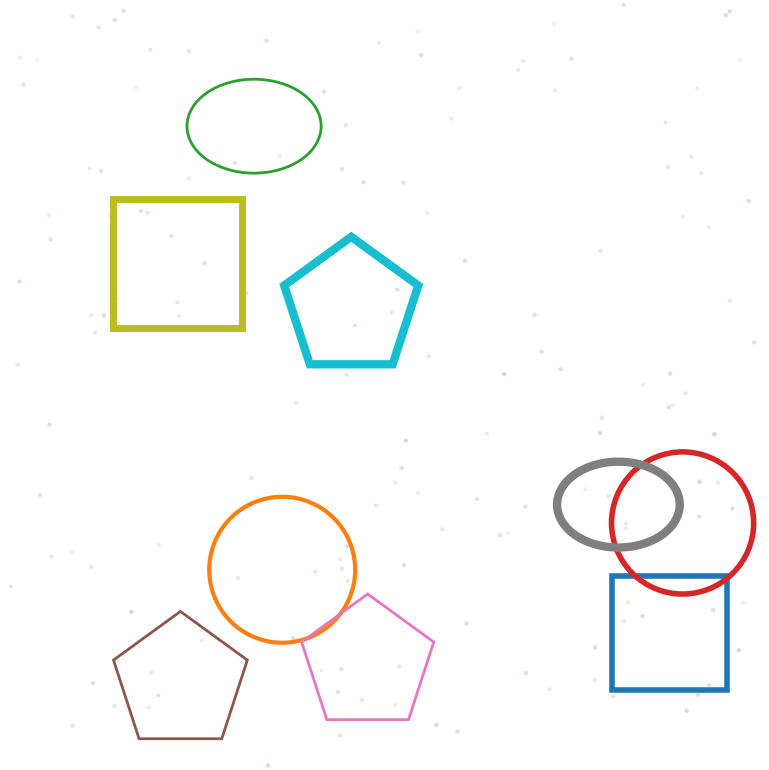[{"shape": "square", "thickness": 2, "radius": 0.37, "center": [0.869, 0.178]}, {"shape": "circle", "thickness": 1.5, "radius": 0.47, "center": [0.367, 0.26]}, {"shape": "oval", "thickness": 1, "radius": 0.44, "center": [0.33, 0.836]}, {"shape": "circle", "thickness": 2, "radius": 0.46, "center": [0.886, 0.321]}, {"shape": "pentagon", "thickness": 1, "radius": 0.46, "center": [0.234, 0.115]}, {"shape": "pentagon", "thickness": 1, "radius": 0.45, "center": [0.477, 0.138]}, {"shape": "oval", "thickness": 3, "radius": 0.4, "center": [0.803, 0.345]}, {"shape": "square", "thickness": 2.5, "radius": 0.42, "center": [0.23, 0.658]}, {"shape": "pentagon", "thickness": 3, "radius": 0.46, "center": [0.456, 0.601]}]